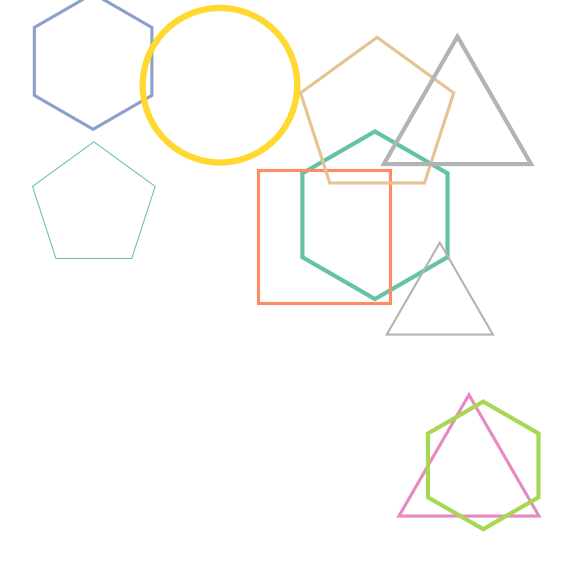[{"shape": "hexagon", "thickness": 2, "radius": 0.73, "center": [0.649, 0.626]}, {"shape": "pentagon", "thickness": 0.5, "radius": 0.56, "center": [0.163, 0.642]}, {"shape": "square", "thickness": 1.5, "radius": 0.57, "center": [0.561, 0.589]}, {"shape": "hexagon", "thickness": 1.5, "radius": 0.59, "center": [0.161, 0.893]}, {"shape": "triangle", "thickness": 1.5, "radius": 0.7, "center": [0.812, 0.176]}, {"shape": "hexagon", "thickness": 2, "radius": 0.55, "center": [0.837, 0.193]}, {"shape": "circle", "thickness": 3, "radius": 0.67, "center": [0.381, 0.852]}, {"shape": "pentagon", "thickness": 1.5, "radius": 0.7, "center": [0.653, 0.795]}, {"shape": "triangle", "thickness": 1, "radius": 0.53, "center": [0.762, 0.473]}, {"shape": "triangle", "thickness": 2, "radius": 0.74, "center": [0.792, 0.789]}]